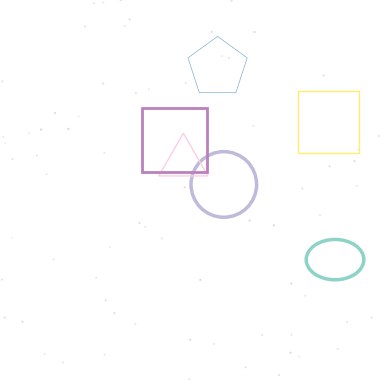[{"shape": "oval", "thickness": 2.5, "radius": 0.37, "center": [0.87, 0.326]}, {"shape": "circle", "thickness": 2.5, "radius": 0.43, "center": [0.581, 0.521]}, {"shape": "pentagon", "thickness": 0.5, "radius": 0.4, "center": [0.565, 0.825]}, {"shape": "triangle", "thickness": 1, "radius": 0.37, "center": [0.476, 0.58]}, {"shape": "square", "thickness": 2, "radius": 0.42, "center": [0.453, 0.636]}, {"shape": "square", "thickness": 1, "radius": 0.4, "center": [0.853, 0.683]}]